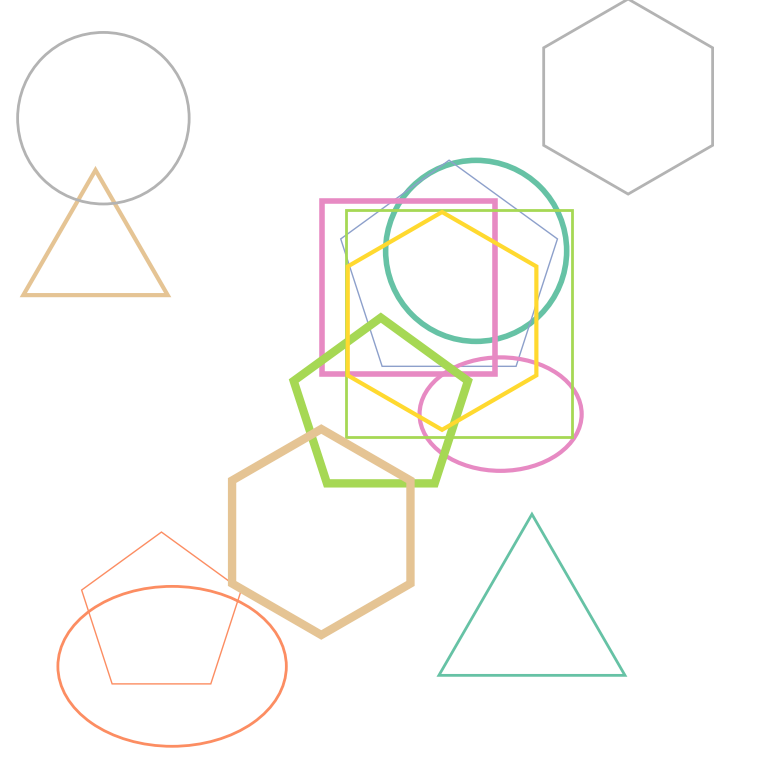[{"shape": "circle", "thickness": 2, "radius": 0.59, "center": [0.618, 0.674]}, {"shape": "triangle", "thickness": 1, "radius": 0.7, "center": [0.691, 0.193]}, {"shape": "oval", "thickness": 1, "radius": 0.74, "center": [0.224, 0.135]}, {"shape": "pentagon", "thickness": 0.5, "radius": 0.54, "center": [0.21, 0.2]}, {"shape": "pentagon", "thickness": 0.5, "radius": 0.74, "center": [0.583, 0.644]}, {"shape": "square", "thickness": 2, "radius": 0.56, "center": [0.531, 0.627]}, {"shape": "oval", "thickness": 1.5, "radius": 0.53, "center": [0.65, 0.462]}, {"shape": "square", "thickness": 1, "radius": 0.74, "center": [0.596, 0.58]}, {"shape": "pentagon", "thickness": 3, "radius": 0.59, "center": [0.495, 0.469]}, {"shape": "hexagon", "thickness": 1.5, "radius": 0.71, "center": [0.574, 0.583]}, {"shape": "triangle", "thickness": 1.5, "radius": 0.54, "center": [0.124, 0.671]}, {"shape": "hexagon", "thickness": 3, "radius": 0.67, "center": [0.417, 0.309]}, {"shape": "circle", "thickness": 1, "radius": 0.56, "center": [0.134, 0.846]}, {"shape": "hexagon", "thickness": 1, "radius": 0.63, "center": [0.816, 0.875]}]